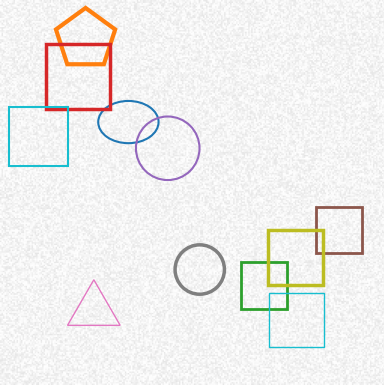[{"shape": "oval", "thickness": 1.5, "radius": 0.39, "center": [0.333, 0.683]}, {"shape": "pentagon", "thickness": 3, "radius": 0.4, "center": [0.222, 0.899]}, {"shape": "square", "thickness": 2, "radius": 0.3, "center": [0.686, 0.259]}, {"shape": "square", "thickness": 2.5, "radius": 0.42, "center": [0.203, 0.802]}, {"shape": "circle", "thickness": 1.5, "radius": 0.41, "center": [0.436, 0.615]}, {"shape": "square", "thickness": 2, "radius": 0.3, "center": [0.881, 0.402]}, {"shape": "triangle", "thickness": 1, "radius": 0.39, "center": [0.244, 0.194]}, {"shape": "circle", "thickness": 2.5, "radius": 0.32, "center": [0.519, 0.3]}, {"shape": "square", "thickness": 2.5, "radius": 0.36, "center": [0.767, 0.332]}, {"shape": "square", "thickness": 1, "radius": 0.35, "center": [0.77, 0.169]}, {"shape": "square", "thickness": 1.5, "radius": 0.38, "center": [0.1, 0.645]}]